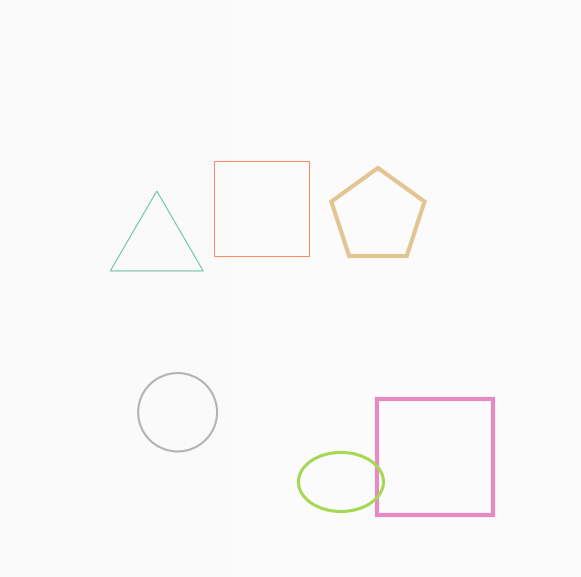[{"shape": "triangle", "thickness": 0.5, "radius": 0.46, "center": [0.27, 0.576]}, {"shape": "square", "thickness": 0.5, "radius": 0.41, "center": [0.451, 0.638]}, {"shape": "square", "thickness": 2, "radius": 0.5, "center": [0.748, 0.208]}, {"shape": "oval", "thickness": 1.5, "radius": 0.37, "center": [0.587, 0.165]}, {"shape": "pentagon", "thickness": 2, "radius": 0.42, "center": [0.65, 0.624]}, {"shape": "circle", "thickness": 1, "radius": 0.34, "center": [0.306, 0.285]}]